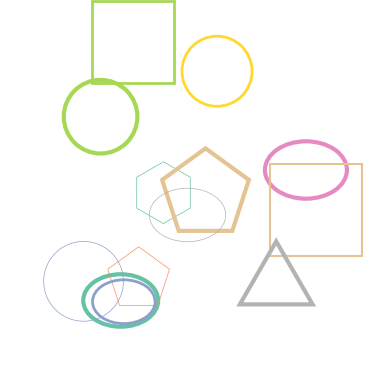[{"shape": "oval", "thickness": 3, "radius": 0.49, "center": [0.314, 0.22]}, {"shape": "hexagon", "thickness": 0.5, "radius": 0.4, "center": [0.425, 0.5]}, {"shape": "pentagon", "thickness": 0.5, "radius": 0.42, "center": [0.36, 0.275]}, {"shape": "circle", "thickness": 0.5, "radius": 0.52, "center": [0.217, 0.269]}, {"shape": "oval", "thickness": 2, "radius": 0.41, "center": [0.322, 0.216]}, {"shape": "oval", "thickness": 3, "radius": 0.53, "center": [0.795, 0.558]}, {"shape": "square", "thickness": 2, "radius": 0.53, "center": [0.346, 0.891]}, {"shape": "circle", "thickness": 3, "radius": 0.48, "center": [0.261, 0.697]}, {"shape": "circle", "thickness": 2, "radius": 0.46, "center": [0.564, 0.815]}, {"shape": "pentagon", "thickness": 3, "radius": 0.59, "center": [0.534, 0.496]}, {"shape": "square", "thickness": 1.5, "radius": 0.6, "center": [0.821, 0.455]}, {"shape": "triangle", "thickness": 3, "radius": 0.55, "center": [0.717, 0.264]}, {"shape": "oval", "thickness": 0.5, "radius": 0.5, "center": [0.487, 0.442]}]